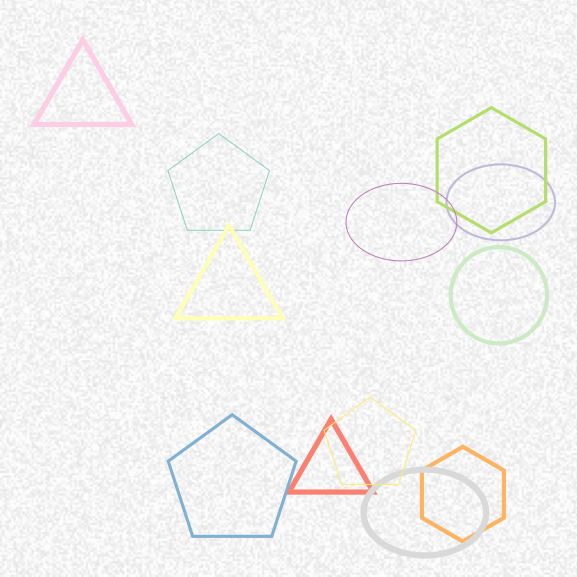[{"shape": "pentagon", "thickness": 0.5, "radius": 0.46, "center": [0.379, 0.675]}, {"shape": "triangle", "thickness": 2, "radius": 0.54, "center": [0.397, 0.502]}, {"shape": "oval", "thickness": 1, "radius": 0.47, "center": [0.867, 0.649]}, {"shape": "triangle", "thickness": 2.5, "radius": 0.42, "center": [0.573, 0.189]}, {"shape": "pentagon", "thickness": 1.5, "radius": 0.58, "center": [0.402, 0.165]}, {"shape": "hexagon", "thickness": 2, "radius": 0.41, "center": [0.802, 0.144]}, {"shape": "hexagon", "thickness": 1.5, "radius": 0.54, "center": [0.851, 0.704]}, {"shape": "triangle", "thickness": 2.5, "radius": 0.49, "center": [0.143, 0.833]}, {"shape": "oval", "thickness": 3, "radius": 0.53, "center": [0.736, 0.112]}, {"shape": "oval", "thickness": 0.5, "radius": 0.48, "center": [0.695, 0.614]}, {"shape": "circle", "thickness": 2, "radius": 0.42, "center": [0.864, 0.488]}, {"shape": "pentagon", "thickness": 0.5, "radius": 0.42, "center": [0.641, 0.228]}]